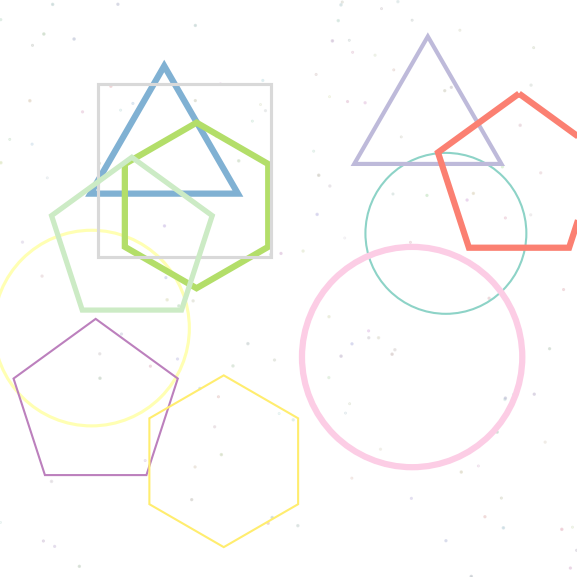[{"shape": "circle", "thickness": 1, "radius": 0.7, "center": [0.772, 0.595]}, {"shape": "circle", "thickness": 1.5, "radius": 0.85, "center": [0.158, 0.431]}, {"shape": "triangle", "thickness": 2, "radius": 0.74, "center": [0.741, 0.789]}, {"shape": "pentagon", "thickness": 3, "radius": 0.74, "center": [0.899, 0.69]}, {"shape": "triangle", "thickness": 3, "radius": 0.74, "center": [0.284, 0.738]}, {"shape": "hexagon", "thickness": 3, "radius": 0.72, "center": [0.34, 0.643]}, {"shape": "circle", "thickness": 3, "radius": 0.95, "center": [0.714, 0.381]}, {"shape": "square", "thickness": 1.5, "radius": 0.75, "center": [0.32, 0.704]}, {"shape": "pentagon", "thickness": 1, "radius": 0.75, "center": [0.166, 0.297]}, {"shape": "pentagon", "thickness": 2.5, "radius": 0.73, "center": [0.228, 0.581]}, {"shape": "hexagon", "thickness": 1, "radius": 0.74, "center": [0.387, 0.2]}]